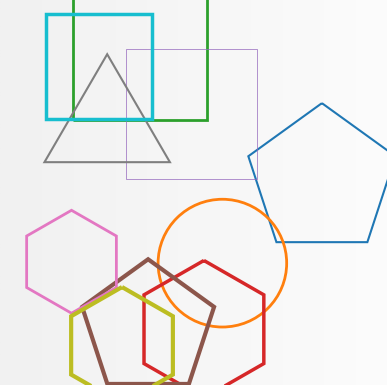[{"shape": "pentagon", "thickness": 1.5, "radius": 1.0, "center": [0.831, 0.532]}, {"shape": "circle", "thickness": 2, "radius": 0.83, "center": [0.574, 0.317]}, {"shape": "square", "thickness": 2, "radius": 0.87, "center": [0.36, 0.86]}, {"shape": "hexagon", "thickness": 2.5, "radius": 0.89, "center": [0.526, 0.145]}, {"shape": "square", "thickness": 0.5, "radius": 0.84, "center": [0.494, 0.703]}, {"shape": "pentagon", "thickness": 3, "radius": 0.9, "center": [0.382, 0.148]}, {"shape": "hexagon", "thickness": 2, "radius": 0.67, "center": [0.185, 0.32]}, {"shape": "triangle", "thickness": 1.5, "radius": 0.93, "center": [0.277, 0.672]}, {"shape": "hexagon", "thickness": 3, "radius": 0.76, "center": [0.315, 0.103]}, {"shape": "square", "thickness": 2.5, "radius": 0.68, "center": [0.256, 0.827]}]